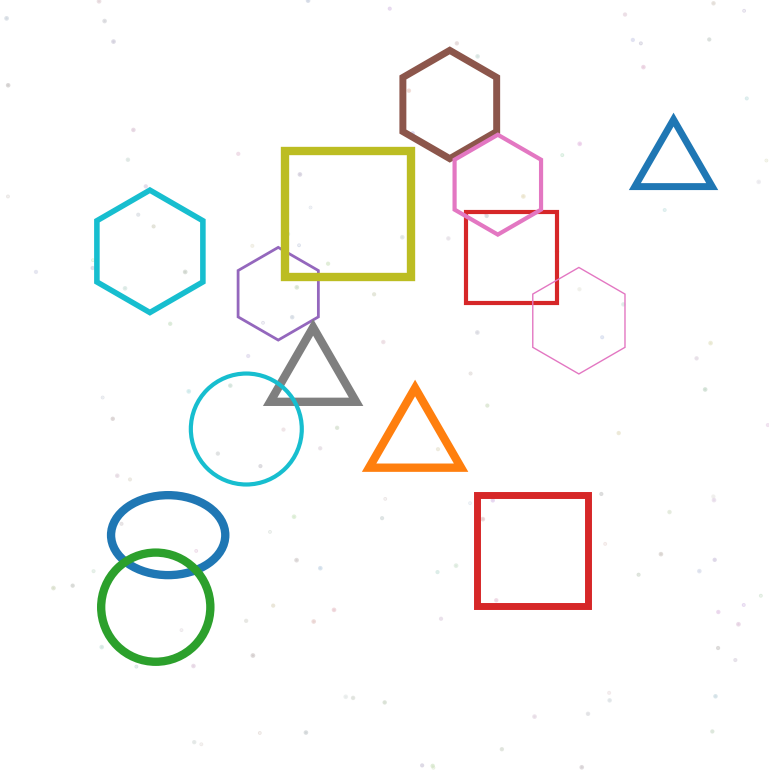[{"shape": "triangle", "thickness": 2.5, "radius": 0.29, "center": [0.875, 0.787]}, {"shape": "oval", "thickness": 3, "radius": 0.37, "center": [0.218, 0.305]}, {"shape": "triangle", "thickness": 3, "radius": 0.34, "center": [0.539, 0.427]}, {"shape": "circle", "thickness": 3, "radius": 0.35, "center": [0.202, 0.211]}, {"shape": "square", "thickness": 1.5, "radius": 0.3, "center": [0.664, 0.666]}, {"shape": "square", "thickness": 2.5, "radius": 0.36, "center": [0.691, 0.285]}, {"shape": "hexagon", "thickness": 1, "radius": 0.3, "center": [0.361, 0.619]}, {"shape": "hexagon", "thickness": 2.5, "radius": 0.35, "center": [0.584, 0.864]}, {"shape": "hexagon", "thickness": 1.5, "radius": 0.32, "center": [0.647, 0.76]}, {"shape": "hexagon", "thickness": 0.5, "radius": 0.35, "center": [0.752, 0.584]}, {"shape": "triangle", "thickness": 3, "radius": 0.32, "center": [0.407, 0.51]}, {"shape": "square", "thickness": 3, "radius": 0.41, "center": [0.452, 0.722]}, {"shape": "hexagon", "thickness": 2, "radius": 0.4, "center": [0.195, 0.674]}, {"shape": "circle", "thickness": 1.5, "radius": 0.36, "center": [0.32, 0.443]}]